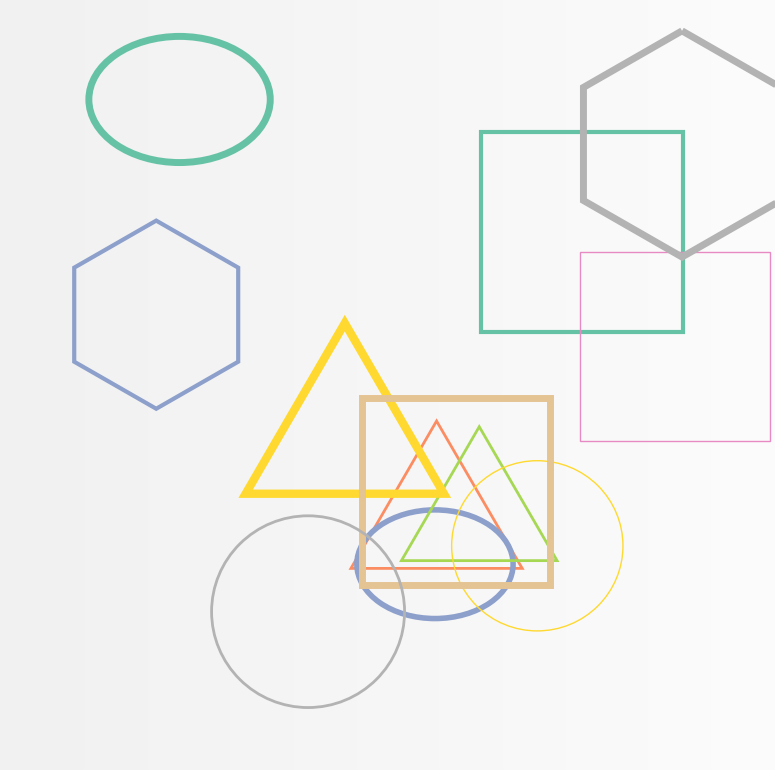[{"shape": "square", "thickness": 1.5, "radius": 0.65, "center": [0.751, 0.699]}, {"shape": "oval", "thickness": 2.5, "radius": 0.59, "center": [0.232, 0.871]}, {"shape": "triangle", "thickness": 1, "radius": 0.64, "center": [0.563, 0.326]}, {"shape": "hexagon", "thickness": 1.5, "radius": 0.61, "center": [0.202, 0.591]}, {"shape": "oval", "thickness": 2, "radius": 0.5, "center": [0.561, 0.267]}, {"shape": "square", "thickness": 0.5, "radius": 0.61, "center": [0.871, 0.55]}, {"shape": "triangle", "thickness": 1, "radius": 0.58, "center": [0.618, 0.33]}, {"shape": "circle", "thickness": 0.5, "radius": 0.55, "center": [0.693, 0.291]}, {"shape": "triangle", "thickness": 3, "radius": 0.74, "center": [0.445, 0.433]}, {"shape": "square", "thickness": 2.5, "radius": 0.61, "center": [0.588, 0.362]}, {"shape": "hexagon", "thickness": 2.5, "radius": 0.73, "center": [0.88, 0.813]}, {"shape": "circle", "thickness": 1, "radius": 0.62, "center": [0.398, 0.206]}]